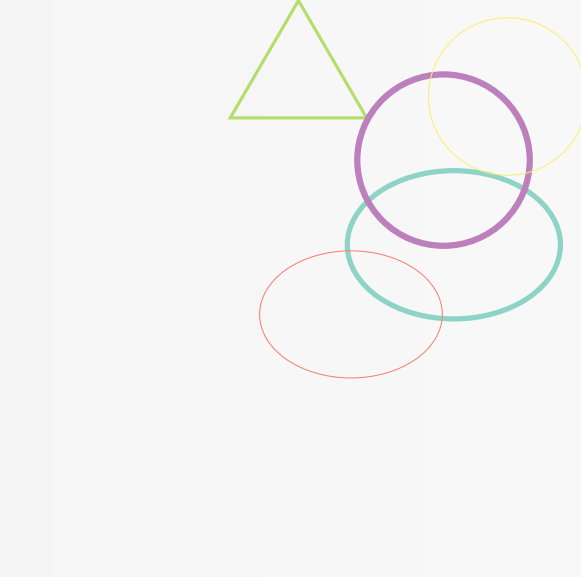[{"shape": "oval", "thickness": 2.5, "radius": 0.92, "center": [0.781, 0.575]}, {"shape": "oval", "thickness": 0.5, "radius": 0.79, "center": [0.604, 0.455]}, {"shape": "triangle", "thickness": 1.5, "radius": 0.68, "center": [0.513, 0.863]}, {"shape": "circle", "thickness": 3, "radius": 0.74, "center": [0.763, 0.722]}, {"shape": "circle", "thickness": 0.5, "radius": 0.68, "center": [0.873, 0.832]}]